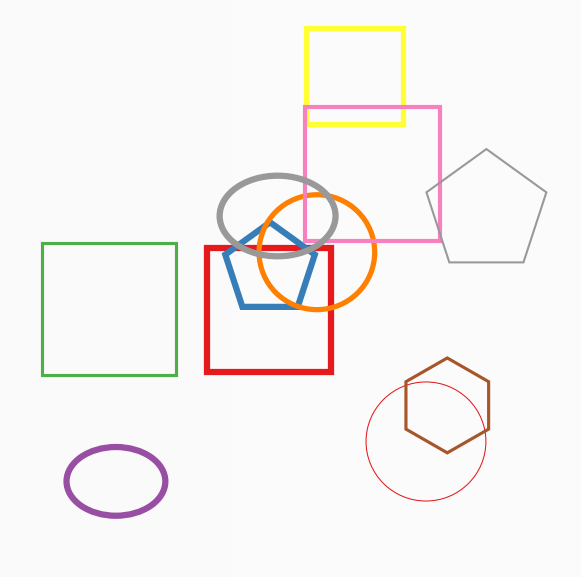[{"shape": "square", "thickness": 3, "radius": 0.53, "center": [0.462, 0.462]}, {"shape": "circle", "thickness": 0.5, "radius": 0.52, "center": [0.733, 0.235]}, {"shape": "pentagon", "thickness": 3, "radius": 0.4, "center": [0.465, 0.533]}, {"shape": "square", "thickness": 1.5, "radius": 0.57, "center": [0.188, 0.464]}, {"shape": "oval", "thickness": 3, "radius": 0.43, "center": [0.199, 0.166]}, {"shape": "circle", "thickness": 2.5, "radius": 0.5, "center": [0.545, 0.562]}, {"shape": "square", "thickness": 2.5, "radius": 0.42, "center": [0.609, 0.868]}, {"shape": "hexagon", "thickness": 1.5, "radius": 0.41, "center": [0.77, 0.297]}, {"shape": "square", "thickness": 2, "radius": 0.58, "center": [0.641, 0.698]}, {"shape": "pentagon", "thickness": 1, "radius": 0.54, "center": [0.837, 0.633]}, {"shape": "oval", "thickness": 3, "radius": 0.5, "center": [0.478, 0.625]}]